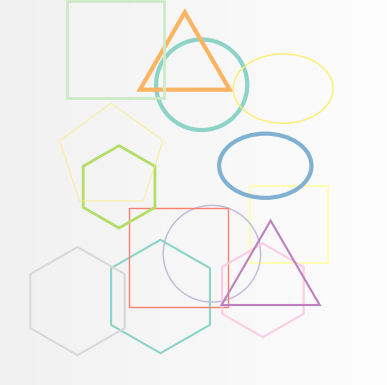[{"shape": "circle", "thickness": 3, "radius": 0.59, "center": [0.52, 0.78]}, {"shape": "hexagon", "thickness": 1.5, "radius": 0.74, "center": [0.414, 0.23]}, {"shape": "square", "thickness": 1.5, "radius": 0.5, "center": [0.747, 0.417]}, {"shape": "circle", "thickness": 1, "radius": 0.63, "center": [0.547, 0.341]}, {"shape": "square", "thickness": 1, "radius": 0.64, "center": [0.461, 0.332]}, {"shape": "oval", "thickness": 3, "radius": 0.6, "center": [0.685, 0.57]}, {"shape": "triangle", "thickness": 3, "radius": 0.67, "center": [0.477, 0.834]}, {"shape": "hexagon", "thickness": 2, "radius": 0.53, "center": [0.307, 0.515]}, {"shape": "hexagon", "thickness": 1.5, "radius": 0.61, "center": [0.678, 0.246]}, {"shape": "hexagon", "thickness": 1.5, "radius": 0.7, "center": [0.2, 0.218]}, {"shape": "triangle", "thickness": 1.5, "radius": 0.73, "center": [0.698, 0.281]}, {"shape": "square", "thickness": 2, "radius": 0.63, "center": [0.297, 0.871]}, {"shape": "pentagon", "thickness": 0.5, "radius": 0.7, "center": [0.287, 0.591]}, {"shape": "oval", "thickness": 1, "radius": 0.64, "center": [0.731, 0.77]}]